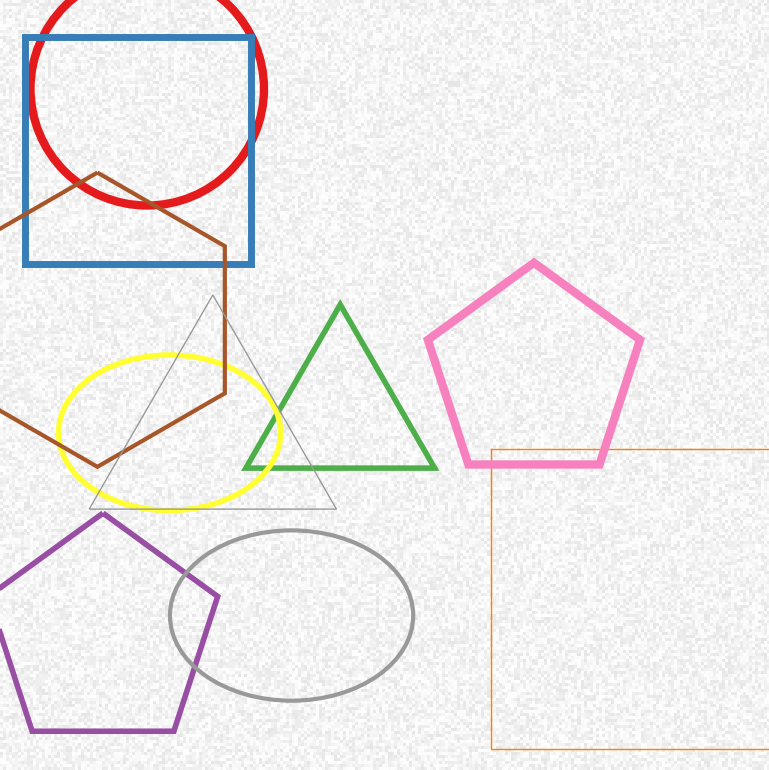[{"shape": "circle", "thickness": 3, "radius": 0.76, "center": [0.191, 0.885]}, {"shape": "square", "thickness": 2.5, "radius": 0.74, "center": [0.179, 0.805]}, {"shape": "triangle", "thickness": 2, "radius": 0.71, "center": [0.442, 0.463]}, {"shape": "pentagon", "thickness": 2, "radius": 0.78, "center": [0.134, 0.177]}, {"shape": "square", "thickness": 0.5, "radius": 0.97, "center": [0.832, 0.222]}, {"shape": "oval", "thickness": 2, "radius": 0.72, "center": [0.22, 0.438]}, {"shape": "hexagon", "thickness": 1.5, "radius": 0.96, "center": [0.127, 0.585]}, {"shape": "pentagon", "thickness": 3, "radius": 0.72, "center": [0.693, 0.514]}, {"shape": "triangle", "thickness": 0.5, "radius": 0.93, "center": [0.276, 0.432]}, {"shape": "oval", "thickness": 1.5, "radius": 0.79, "center": [0.379, 0.201]}]